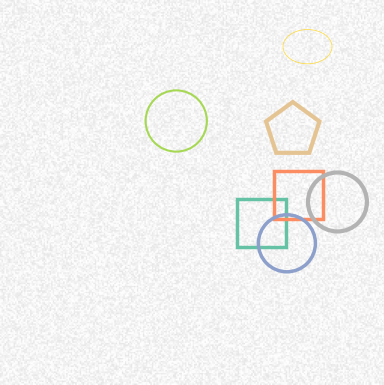[{"shape": "square", "thickness": 2.5, "radius": 0.32, "center": [0.679, 0.421]}, {"shape": "square", "thickness": 2.5, "radius": 0.31, "center": [0.775, 0.494]}, {"shape": "circle", "thickness": 2.5, "radius": 0.37, "center": [0.745, 0.368]}, {"shape": "circle", "thickness": 1.5, "radius": 0.4, "center": [0.458, 0.686]}, {"shape": "oval", "thickness": 0.5, "radius": 0.32, "center": [0.799, 0.879]}, {"shape": "pentagon", "thickness": 3, "radius": 0.36, "center": [0.76, 0.662]}, {"shape": "circle", "thickness": 3, "radius": 0.38, "center": [0.877, 0.475]}]